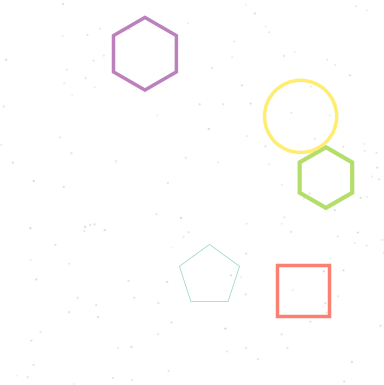[{"shape": "pentagon", "thickness": 0.5, "radius": 0.41, "center": [0.544, 0.283]}, {"shape": "square", "thickness": 2.5, "radius": 0.34, "center": [0.787, 0.245]}, {"shape": "hexagon", "thickness": 3, "radius": 0.39, "center": [0.847, 0.539]}, {"shape": "hexagon", "thickness": 2.5, "radius": 0.47, "center": [0.376, 0.86]}, {"shape": "circle", "thickness": 2.5, "radius": 0.47, "center": [0.781, 0.698]}]